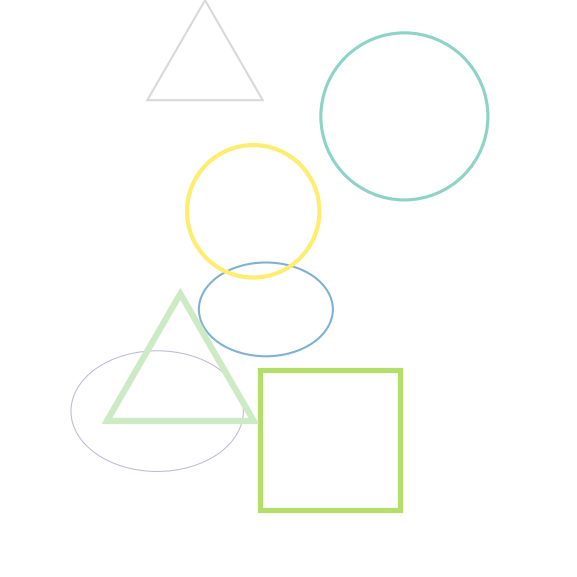[{"shape": "circle", "thickness": 1.5, "radius": 0.72, "center": [0.7, 0.798]}, {"shape": "oval", "thickness": 0.5, "radius": 0.75, "center": [0.272, 0.287]}, {"shape": "oval", "thickness": 1, "radius": 0.58, "center": [0.46, 0.463]}, {"shape": "square", "thickness": 2.5, "radius": 0.61, "center": [0.571, 0.237]}, {"shape": "triangle", "thickness": 1, "radius": 0.58, "center": [0.355, 0.883]}, {"shape": "triangle", "thickness": 3, "radius": 0.73, "center": [0.312, 0.344]}, {"shape": "circle", "thickness": 2, "radius": 0.57, "center": [0.438, 0.633]}]